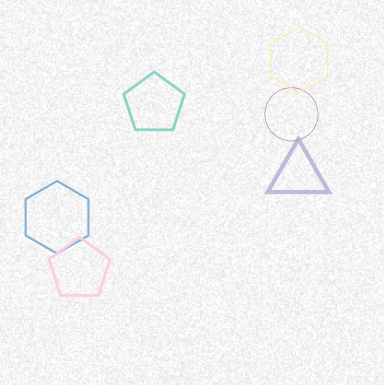[{"shape": "pentagon", "thickness": 2, "radius": 0.42, "center": [0.4, 0.73]}, {"shape": "triangle", "thickness": 3, "radius": 0.46, "center": [0.775, 0.547]}, {"shape": "hexagon", "thickness": 1.5, "radius": 0.47, "center": [0.148, 0.436]}, {"shape": "pentagon", "thickness": 2, "radius": 0.42, "center": [0.207, 0.3]}, {"shape": "circle", "thickness": 0.5, "radius": 0.35, "center": [0.757, 0.703]}, {"shape": "hexagon", "thickness": 0.5, "radius": 0.43, "center": [0.777, 0.844]}]